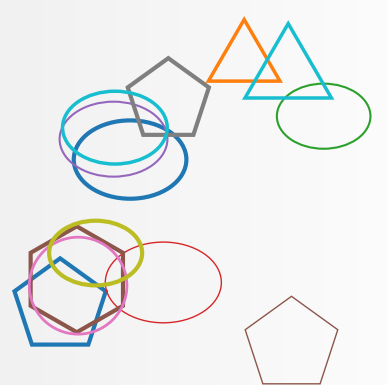[{"shape": "oval", "thickness": 3, "radius": 0.73, "center": [0.336, 0.586]}, {"shape": "pentagon", "thickness": 3, "radius": 0.62, "center": [0.155, 0.205]}, {"shape": "triangle", "thickness": 2.5, "radius": 0.53, "center": [0.63, 0.843]}, {"shape": "oval", "thickness": 1.5, "radius": 0.6, "center": [0.835, 0.698]}, {"shape": "oval", "thickness": 1, "radius": 0.75, "center": [0.422, 0.266]}, {"shape": "oval", "thickness": 1.5, "radius": 0.7, "center": [0.293, 0.639]}, {"shape": "hexagon", "thickness": 3, "radius": 0.69, "center": [0.198, 0.275]}, {"shape": "pentagon", "thickness": 1, "radius": 0.63, "center": [0.752, 0.105]}, {"shape": "circle", "thickness": 2, "radius": 0.63, "center": [0.202, 0.258]}, {"shape": "pentagon", "thickness": 3, "radius": 0.55, "center": [0.434, 0.739]}, {"shape": "oval", "thickness": 3, "radius": 0.6, "center": [0.247, 0.343]}, {"shape": "oval", "thickness": 2.5, "radius": 0.68, "center": [0.296, 0.668]}, {"shape": "triangle", "thickness": 2.5, "radius": 0.64, "center": [0.744, 0.81]}]